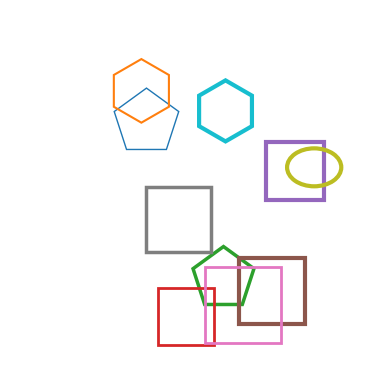[{"shape": "pentagon", "thickness": 1, "radius": 0.44, "center": [0.38, 0.683]}, {"shape": "hexagon", "thickness": 1.5, "radius": 0.41, "center": [0.367, 0.764]}, {"shape": "pentagon", "thickness": 2.5, "radius": 0.42, "center": [0.58, 0.276]}, {"shape": "square", "thickness": 2, "radius": 0.37, "center": [0.484, 0.178]}, {"shape": "square", "thickness": 3, "radius": 0.38, "center": [0.766, 0.556]}, {"shape": "square", "thickness": 3, "radius": 0.43, "center": [0.706, 0.244]}, {"shape": "square", "thickness": 2, "radius": 0.49, "center": [0.63, 0.207]}, {"shape": "square", "thickness": 2.5, "radius": 0.42, "center": [0.464, 0.429]}, {"shape": "oval", "thickness": 3, "radius": 0.35, "center": [0.816, 0.565]}, {"shape": "hexagon", "thickness": 3, "radius": 0.4, "center": [0.586, 0.712]}]